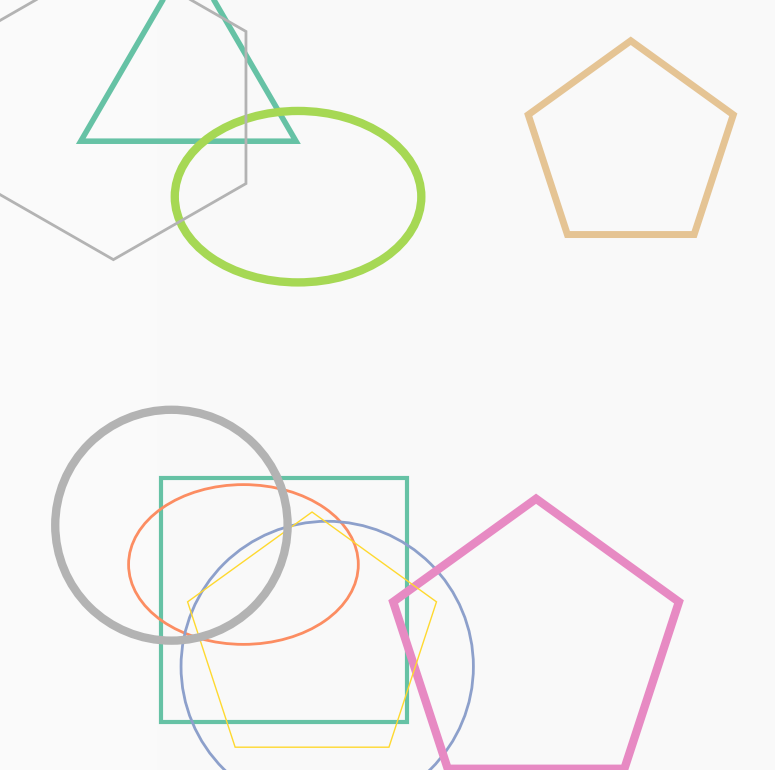[{"shape": "square", "thickness": 1.5, "radius": 0.79, "center": [0.367, 0.221]}, {"shape": "triangle", "thickness": 2, "radius": 0.8, "center": [0.243, 0.897]}, {"shape": "oval", "thickness": 1, "radius": 0.74, "center": [0.314, 0.267]}, {"shape": "circle", "thickness": 1, "radius": 0.94, "center": [0.422, 0.134]}, {"shape": "pentagon", "thickness": 3, "radius": 0.97, "center": [0.692, 0.158]}, {"shape": "oval", "thickness": 3, "radius": 0.8, "center": [0.385, 0.745]}, {"shape": "pentagon", "thickness": 0.5, "radius": 0.84, "center": [0.403, 0.166]}, {"shape": "pentagon", "thickness": 2.5, "radius": 0.7, "center": [0.814, 0.808]}, {"shape": "hexagon", "thickness": 1, "radius": 0.99, "center": [0.146, 0.86]}, {"shape": "circle", "thickness": 3, "radius": 0.75, "center": [0.221, 0.318]}]